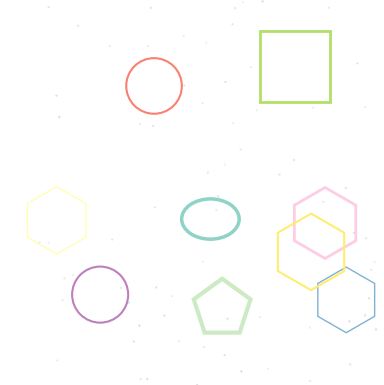[{"shape": "oval", "thickness": 2.5, "radius": 0.37, "center": [0.547, 0.431]}, {"shape": "hexagon", "thickness": 1, "radius": 0.44, "center": [0.147, 0.428]}, {"shape": "circle", "thickness": 1.5, "radius": 0.36, "center": [0.4, 0.777]}, {"shape": "hexagon", "thickness": 1, "radius": 0.43, "center": [0.899, 0.221]}, {"shape": "square", "thickness": 2, "radius": 0.46, "center": [0.766, 0.827]}, {"shape": "hexagon", "thickness": 2, "radius": 0.46, "center": [0.844, 0.421]}, {"shape": "circle", "thickness": 1.5, "radius": 0.36, "center": [0.26, 0.235]}, {"shape": "pentagon", "thickness": 3, "radius": 0.39, "center": [0.577, 0.199]}, {"shape": "hexagon", "thickness": 1.5, "radius": 0.5, "center": [0.808, 0.346]}]